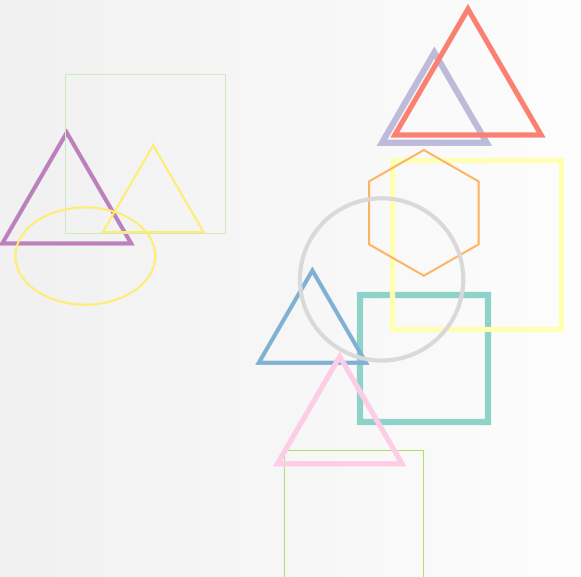[{"shape": "square", "thickness": 3, "radius": 0.55, "center": [0.73, 0.378]}, {"shape": "square", "thickness": 2.5, "radius": 0.73, "center": [0.82, 0.576]}, {"shape": "triangle", "thickness": 3, "radius": 0.52, "center": [0.747, 0.804]}, {"shape": "triangle", "thickness": 2.5, "radius": 0.73, "center": [0.805, 0.838]}, {"shape": "triangle", "thickness": 2, "radius": 0.53, "center": [0.537, 0.424]}, {"shape": "hexagon", "thickness": 1, "radius": 0.54, "center": [0.729, 0.631]}, {"shape": "square", "thickness": 0.5, "radius": 0.6, "center": [0.608, 0.101]}, {"shape": "triangle", "thickness": 2.5, "radius": 0.62, "center": [0.584, 0.258]}, {"shape": "circle", "thickness": 2, "radius": 0.7, "center": [0.657, 0.515]}, {"shape": "triangle", "thickness": 2, "radius": 0.64, "center": [0.115, 0.642]}, {"shape": "square", "thickness": 0.5, "radius": 0.69, "center": [0.249, 0.733]}, {"shape": "oval", "thickness": 1, "radius": 0.6, "center": [0.147, 0.556]}, {"shape": "triangle", "thickness": 1, "radius": 0.5, "center": [0.264, 0.647]}]